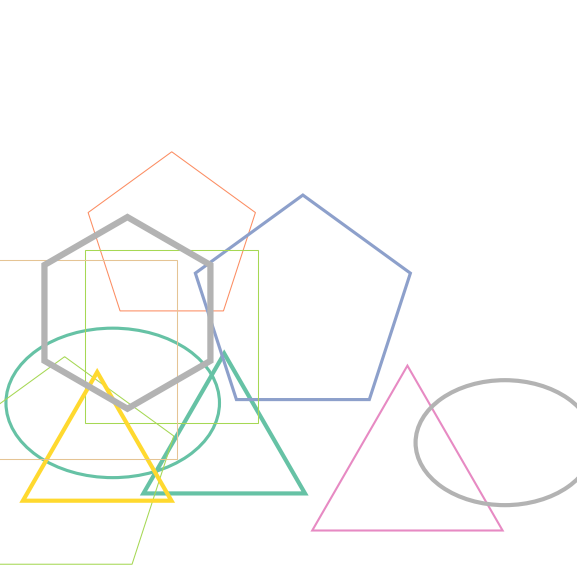[{"shape": "triangle", "thickness": 2, "radius": 0.81, "center": [0.388, 0.225]}, {"shape": "oval", "thickness": 1.5, "radius": 0.92, "center": [0.195, 0.301]}, {"shape": "pentagon", "thickness": 0.5, "radius": 0.76, "center": [0.297, 0.584]}, {"shape": "pentagon", "thickness": 1.5, "radius": 0.98, "center": [0.524, 0.466]}, {"shape": "triangle", "thickness": 1, "radius": 0.95, "center": [0.705, 0.176]}, {"shape": "pentagon", "thickness": 0.5, "radius": 0.99, "center": [0.112, 0.183]}, {"shape": "square", "thickness": 0.5, "radius": 0.75, "center": [0.297, 0.417]}, {"shape": "triangle", "thickness": 2, "radius": 0.74, "center": [0.168, 0.206]}, {"shape": "square", "thickness": 0.5, "radius": 0.86, "center": [0.135, 0.377]}, {"shape": "oval", "thickness": 2, "radius": 0.77, "center": [0.874, 0.233]}, {"shape": "hexagon", "thickness": 3, "radius": 0.83, "center": [0.221, 0.457]}]